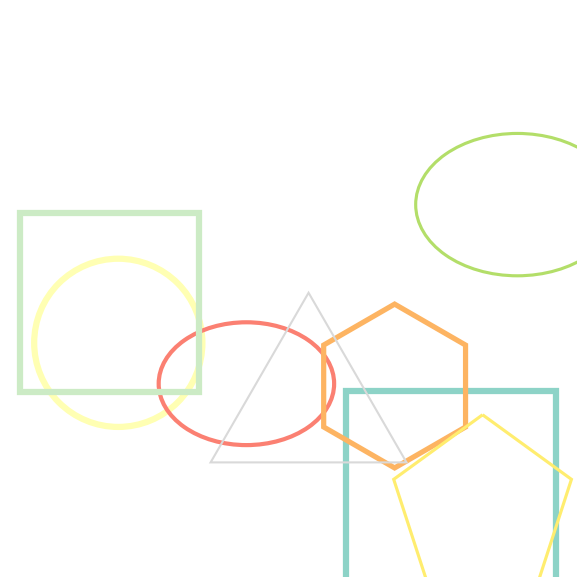[{"shape": "square", "thickness": 3, "radius": 0.91, "center": [0.781, 0.14]}, {"shape": "circle", "thickness": 3, "radius": 0.73, "center": [0.205, 0.405]}, {"shape": "oval", "thickness": 2, "radius": 0.76, "center": [0.427, 0.335]}, {"shape": "hexagon", "thickness": 2.5, "radius": 0.71, "center": [0.683, 0.331]}, {"shape": "oval", "thickness": 1.5, "radius": 0.88, "center": [0.896, 0.645]}, {"shape": "triangle", "thickness": 1, "radius": 0.98, "center": [0.534, 0.296]}, {"shape": "square", "thickness": 3, "radius": 0.77, "center": [0.189, 0.475]}, {"shape": "pentagon", "thickness": 1.5, "radius": 0.81, "center": [0.836, 0.119]}]